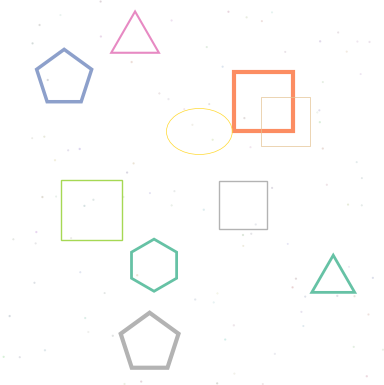[{"shape": "triangle", "thickness": 2, "radius": 0.32, "center": [0.866, 0.273]}, {"shape": "hexagon", "thickness": 2, "radius": 0.34, "center": [0.4, 0.311]}, {"shape": "square", "thickness": 3, "radius": 0.38, "center": [0.683, 0.737]}, {"shape": "pentagon", "thickness": 2.5, "radius": 0.38, "center": [0.167, 0.797]}, {"shape": "triangle", "thickness": 1.5, "radius": 0.36, "center": [0.351, 0.899]}, {"shape": "square", "thickness": 1, "radius": 0.4, "center": [0.237, 0.455]}, {"shape": "oval", "thickness": 0.5, "radius": 0.43, "center": [0.518, 0.658]}, {"shape": "square", "thickness": 0.5, "radius": 0.32, "center": [0.741, 0.684]}, {"shape": "square", "thickness": 1, "radius": 0.31, "center": [0.632, 0.467]}, {"shape": "pentagon", "thickness": 3, "radius": 0.39, "center": [0.389, 0.109]}]